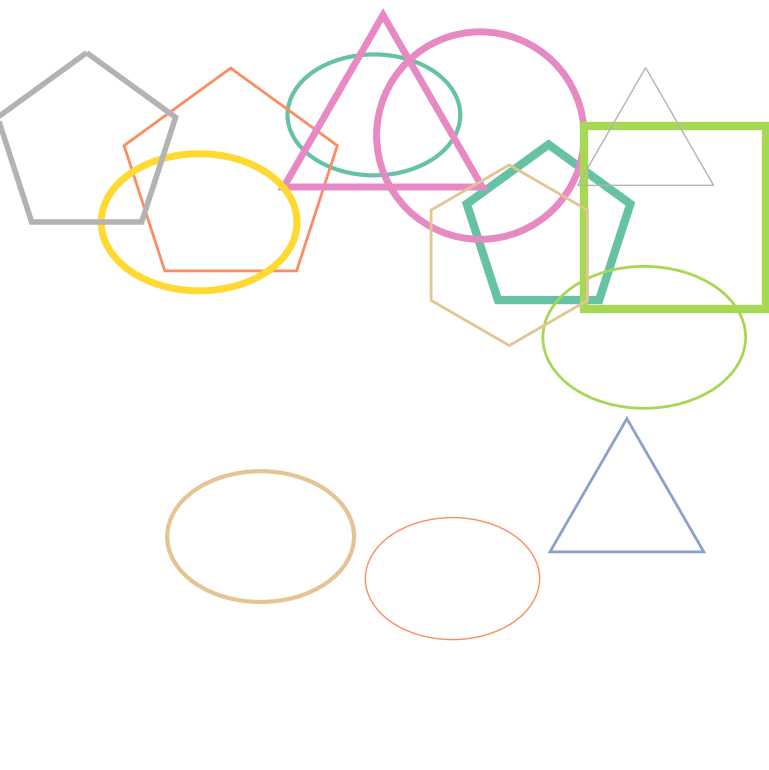[{"shape": "pentagon", "thickness": 3, "radius": 0.56, "center": [0.712, 0.701]}, {"shape": "oval", "thickness": 1.5, "radius": 0.56, "center": [0.486, 0.851]}, {"shape": "oval", "thickness": 0.5, "radius": 0.57, "center": [0.588, 0.249]}, {"shape": "pentagon", "thickness": 1, "radius": 0.73, "center": [0.3, 0.766]}, {"shape": "triangle", "thickness": 1, "radius": 0.58, "center": [0.814, 0.341]}, {"shape": "circle", "thickness": 2.5, "radius": 0.67, "center": [0.624, 0.824]}, {"shape": "triangle", "thickness": 2.5, "radius": 0.74, "center": [0.497, 0.832]}, {"shape": "oval", "thickness": 1, "radius": 0.66, "center": [0.837, 0.562]}, {"shape": "square", "thickness": 3, "radius": 0.59, "center": [0.877, 0.718]}, {"shape": "oval", "thickness": 2.5, "radius": 0.64, "center": [0.259, 0.711]}, {"shape": "oval", "thickness": 1.5, "radius": 0.61, "center": [0.338, 0.303]}, {"shape": "hexagon", "thickness": 1, "radius": 0.59, "center": [0.661, 0.669]}, {"shape": "pentagon", "thickness": 2, "radius": 0.61, "center": [0.113, 0.81]}, {"shape": "triangle", "thickness": 0.5, "radius": 0.51, "center": [0.838, 0.81]}]